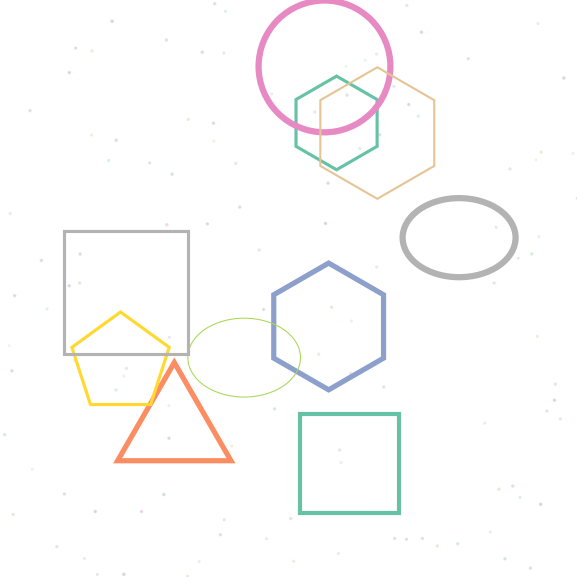[{"shape": "square", "thickness": 2, "radius": 0.43, "center": [0.606, 0.196]}, {"shape": "hexagon", "thickness": 1.5, "radius": 0.41, "center": [0.583, 0.786]}, {"shape": "triangle", "thickness": 2.5, "radius": 0.57, "center": [0.302, 0.258]}, {"shape": "hexagon", "thickness": 2.5, "radius": 0.55, "center": [0.569, 0.434]}, {"shape": "circle", "thickness": 3, "radius": 0.57, "center": [0.562, 0.884]}, {"shape": "oval", "thickness": 0.5, "radius": 0.49, "center": [0.423, 0.38]}, {"shape": "pentagon", "thickness": 1.5, "radius": 0.44, "center": [0.209, 0.37]}, {"shape": "hexagon", "thickness": 1, "radius": 0.57, "center": [0.653, 0.769]}, {"shape": "oval", "thickness": 3, "radius": 0.49, "center": [0.795, 0.588]}, {"shape": "square", "thickness": 1.5, "radius": 0.54, "center": [0.218, 0.493]}]